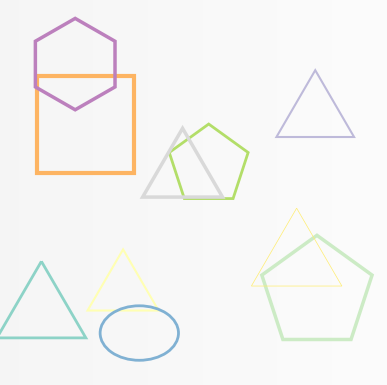[{"shape": "triangle", "thickness": 2, "radius": 0.66, "center": [0.107, 0.189]}, {"shape": "triangle", "thickness": 1.5, "radius": 0.53, "center": [0.318, 0.246]}, {"shape": "triangle", "thickness": 1.5, "radius": 0.58, "center": [0.814, 0.702]}, {"shape": "oval", "thickness": 2, "radius": 0.51, "center": [0.36, 0.135]}, {"shape": "square", "thickness": 3, "radius": 0.63, "center": [0.22, 0.677]}, {"shape": "pentagon", "thickness": 2, "radius": 0.54, "center": [0.539, 0.571]}, {"shape": "triangle", "thickness": 2.5, "radius": 0.6, "center": [0.471, 0.548]}, {"shape": "hexagon", "thickness": 2.5, "radius": 0.59, "center": [0.194, 0.834]}, {"shape": "pentagon", "thickness": 2.5, "radius": 0.75, "center": [0.818, 0.239]}, {"shape": "triangle", "thickness": 0.5, "radius": 0.67, "center": [0.765, 0.324]}]